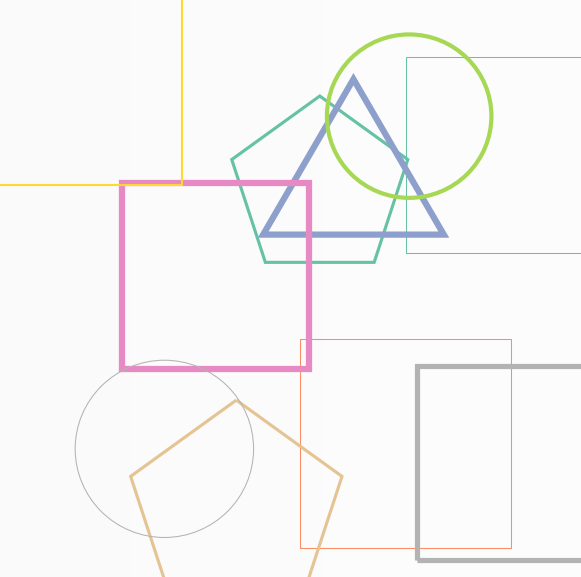[{"shape": "pentagon", "thickness": 1.5, "radius": 0.8, "center": [0.55, 0.674]}, {"shape": "square", "thickness": 0.5, "radius": 0.85, "center": [0.869, 0.73]}, {"shape": "square", "thickness": 0.5, "radius": 0.91, "center": [0.698, 0.231]}, {"shape": "triangle", "thickness": 3, "radius": 0.9, "center": [0.608, 0.683]}, {"shape": "square", "thickness": 3, "radius": 0.8, "center": [0.371, 0.521]}, {"shape": "circle", "thickness": 2, "radius": 0.71, "center": [0.704, 0.798]}, {"shape": "square", "thickness": 1, "radius": 0.88, "center": [0.136, 0.856]}, {"shape": "pentagon", "thickness": 1.5, "radius": 0.96, "center": [0.407, 0.115]}, {"shape": "square", "thickness": 2.5, "radius": 0.84, "center": [0.885, 0.198]}, {"shape": "circle", "thickness": 0.5, "radius": 0.77, "center": [0.283, 0.222]}]